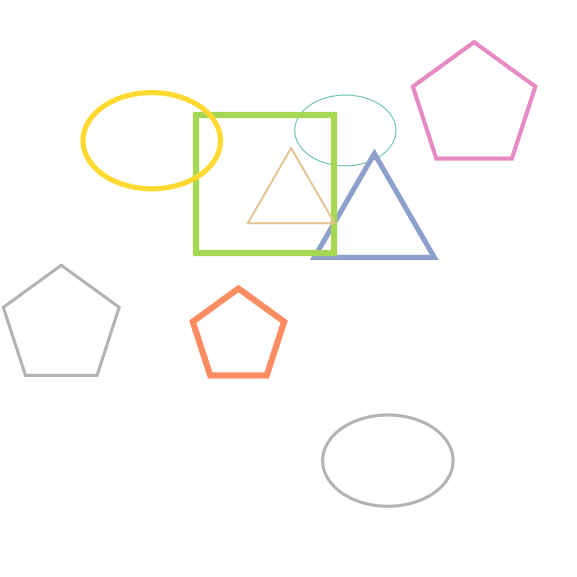[{"shape": "oval", "thickness": 0.5, "radius": 0.44, "center": [0.598, 0.773]}, {"shape": "pentagon", "thickness": 3, "radius": 0.42, "center": [0.413, 0.416]}, {"shape": "triangle", "thickness": 2.5, "radius": 0.6, "center": [0.648, 0.613]}, {"shape": "pentagon", "thickness": 2, "radius": 0.56, "center": [0.821, 0.815]}, {"shape": "square", "thickness": 3, "radius": 0.6, "center": [0.459, 0.681]}, {"shape": "oval", "thickness": 2.5, "radius": 0.6, "center": [0.263, 0.756]}, {"shape": "triangle", "thickness": 1, "radius": 0.43, "center": [0.504, 0.656]}, {"shape": "pentagon", "thickness": 1.5, "radius": 0.53, "center": [0.106, 0.434]}, {"shape": "oval", "thickness": 1.5, "radius": 0.56, "center": [0.672, 0.202]}]